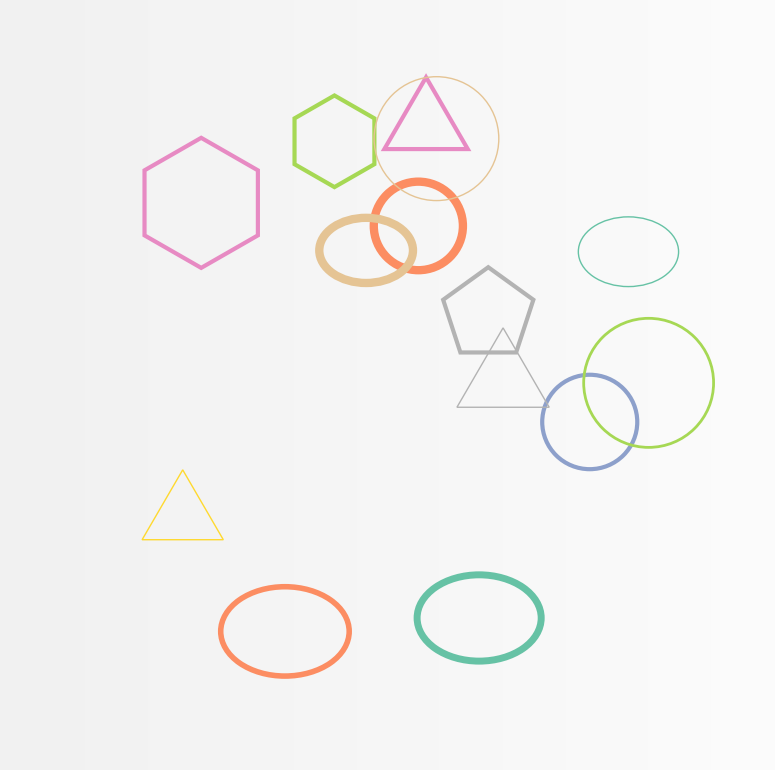[{"shape": "oval", "thickness": 2.5, "radius": 0.4, "center": [0.618, 0.197]}, {"shape": "oval", "thickness": 0.5, "radius": 0.32, "center": [0.811, 0.673]}, {"shape": "circle", "thickness": 3, "radius": 0.29, "center": [0.54, 0.707]}, {"shape": "oval", "thickness": 2, "radius": 0.41, "center": [0.368, 0.18]}, {"shape": "circle", "thickness": 1.5, "radius": 0.31, "center": [0.761, 0.452]}, {"shape": "hexagon", "thickness": 1.5, "radius": 0.42, "center": [0.26, 0.737]}, {"shape": "triangle", "thickness": 1.5, "radius": 0.31, "center": [0.55, 0.837]}, {"shape": "hexagon", "thickness": 1.5, "radius": 0.3, "center": [0.432, 0.817]}, {"shape": "circle", "thickness": 1, "radius": 0.42, "center": [0.837, 0.503]}, {"shape": "triangle", "thickness": 0.5, "radius": 0.3, "center": [0.236, 0.329]}, {"shape": "circle", "thickness": 0.5, "radius": 0.4, "center": [0.563, 0.82]}, {"shape": "oval", "thickness": 3, "radius": 0.3, "center": [0.472, 0.675]}, {"shape": "pentagon", "thickness": 1.5, "radius": 0.31, "center": [0.63, 0.592]}, {"shape": "triangle", "thickness": 0.5, "radius": 0.34, "center": [0.649, 0.505]}]